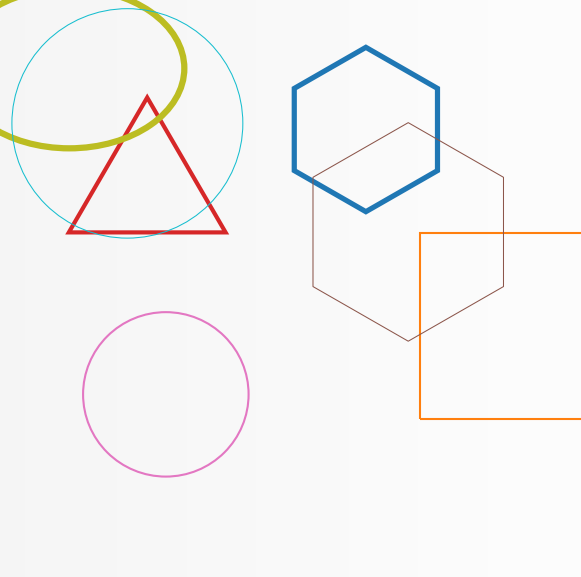[{"shape": "hexagon", "thickness": 2.5, "radius": 0.71, "center": [0.629, 0.775]}, {"shape": "square", "thickness": 1, "radius": 0.81, "center": [0.884, 0.434]}, {"shape": "triangle", "thickness": 2, "radius": 0.78, "center": [0.253, 0.675]}, {"shape": "hexagon", "thickness": 0.5, "radius": 0.95, "center": [0.702, 0.598]}, {"shape": "circle", "thickness": 1, "radius": 0.71, "center": [0.285, 0.316]}, {"shape": "oval", "thickness": 3, "radius": 0.99, "center": [0.119, 0.881]}, {"shape": "circle", "thickness": 0.5, "radius": 0.99, "center": [0.219, 0.785]}]